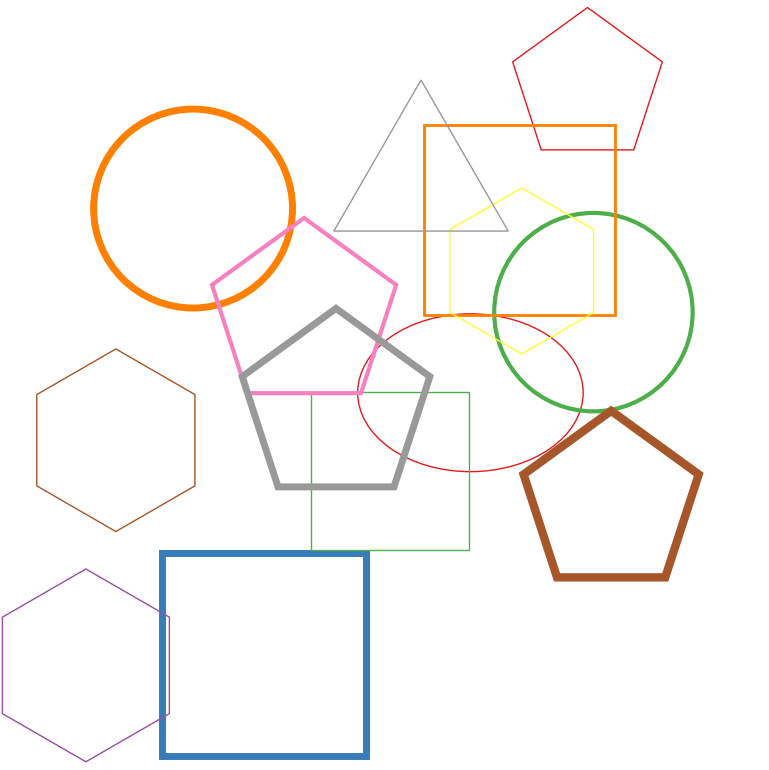[{"shape": "pentagon", "thickness": 0.5, "radius": 0.51, "center": [0.763, 0.888]}, {"shape": "oval", "thickness": 0.5, "radius": 0.73, "center": [0.611, 0.49]}, {"shape": "square", "thickness": 2.5, "radius": 0.66, "center": [0.343, 0.15]}, {"shape": "square", "thickness": 0.5, "radius": 0.51, "center": [0.506, 0.388]}, {"shape": "circle", "thickness": 1.5, "radius": 0.64, "center": [0.771, 0.595]}, {"shape": "hexagon", "thickness": 0.5, "radius": 0.63, "center": [0.112, 0.136]}, {"shape": "square", "thickness": 1, "radius": 0.62, "center": [0.674, 0.714]}, {"shape": "circle", "thickness": 2.5, "radius": 0.65, "center": [0.251, 0.729]}, {"shape": "hexagon", "thickness": 0.5, "radius": 0.54, "center": [0.678, 0.648]}, {"shape": "hexagon", "thickness": 0.5, "radius": 0.59, "center": [0.15, 0.428]}, {"shape": "pentagon", "thickness": 3, "radius": 0.6, "center": [0.794, 0.347]}, {"shape": "pentagon", "thickness": 1.5, "radius": 0.63, "center": [0.395, 0.591]}, {"shape": "pentagon", "thickness": 2.5, "radius": 0.64, "center": [0.436, 0.471]}, {"shape": "triangle", "thickness": 0.5, "radius": 0.65, "center": [0.547, 0.765]}]